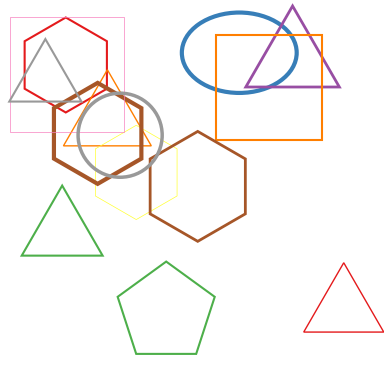[{"shape": "hexagon", "thickness": 1.5, "radius": 0.62, "center": [0.171, 0.831]}, {"shape": "triangle", "thickness": 1, "radius": 0.6, "center": [0.893, 0.197]}, {"shape": "oval", "thickness": 3, "radius": 0.75, "center": [0.621, 0.863]}, {"shape": "triangle", "thickness": 1.5, "radius": 0.61, "center": [0.161, 0.397]}, {"shape": "pentagon", "thickness": 1.5, "radius": 0.66, "center": [0.432, 0.188]}, {"shape": "triangle", "thickness": 2, "radius": 0.7, "center": [0.76, 0.844]}, {"shape": "triangle", "thickness": 1, "radius": 0.66, "center": [0.279, 0.687]}, {"shape": "square", "thickness": 1.5, "radius": 0.69, "center": [0.699, 0.772]}, {"shape": "hexagon", "thickness": 0.5, "radius": 0.61, "center": [0.354, 0.552]}, {"shape": "hexagon", "thickness": 2, "radius": 0.71, "center": [0.514, 0.516]}, {"shape": "hexagon", "thickness": 3, "radius": 0.66, "center": [0.254, 0.654]}, {"shape": "square", "thickness": 0.5, "radius": 0.74, "center": [0.174, 0.806]}, {"shape": "circle", "thickness": 2.5, "radius": 0.55, "center": [0.312, 0.649]}, {"shape": "triangle", "thickness": 1.5, "radius": 0.54, "center": [0.118, 0.79]}]